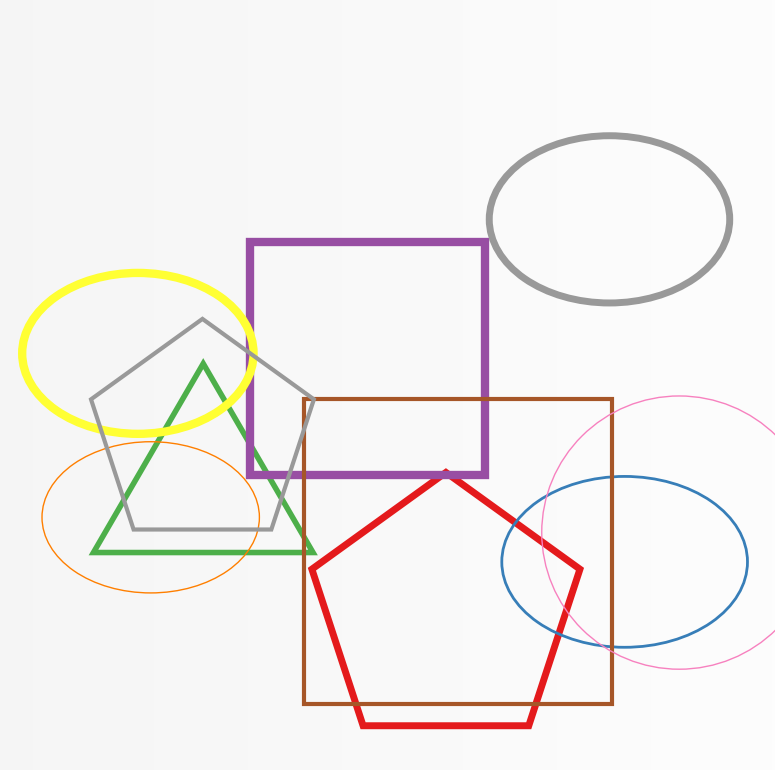[{"shape": "pentagon", "thickness": 2.5, "radius": 0.91, "center": [0.575, 0.205]}, {"shape": "oval", "thickness": 1, "radius": 0.79, "center": [0.806, 0.27]}, {"shape": "triangle", "thickness": 2, "radius": 0.82, "center": [0.262, 0.364]}, {"shape": "square", "thickness": 3, "radius": 0.76, "center": [0.474, 0.534]}, {"shape": "oval", "thickness": 0.5, "radius": 0.7, "center": [0.194, 0.328]}, {"shape": "oval", "thickness": 3, "radius": 0.75, "center": [0.178, 0.541]}, {"shape": "square", "thickness": 1.5, "radius": 0.99, "center": [0.591, 0.284]}, {"shape": "circle", "thickness": 0.5, "radius": 0.89, "center": [0.876, 0.308]}, {"shape": "pentagon", "thickness": 1.5, "radius": 0.76, "center": [0.261, 0.435]}, {"shape": "oval", "thickness": 2.5, "radius": 0.78, "center": [0.786, 0.715]}]